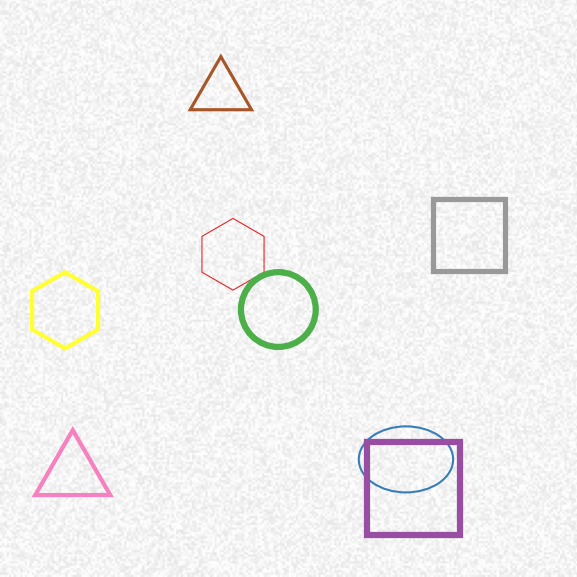[{"shape": "hexagon", "thickness": 0.5, "radius": 0.31, "center": [0.403, 0.559]}, {"shape": "oval", "thickness": 1, "radius": 0.41, "center": [0.703, 0.204]}, {"shape": "circle", "thickness": 3, "radius": 0.32, "center": [0.482, 0.463]}, {"shape": "square", "thickness": 3, "radius": 0.4, "center": [0.716, 0.153]}, {"shape": "hexagon", "thickness": 2, "radius": 0.33, "center": [0.113, 0.462]}, {"shape": "triangle", "thickness": 1.5, "radius": 0.31, "center": [0.382, 0.84]}, {"shape": "triangle", "thickness": 2, "radius": 0.37, "center": [0.126, 0.179]}, {"shape": "square", "thickness": 2.5, "radius": 0.31, "center": [0.812, 0.593]}]